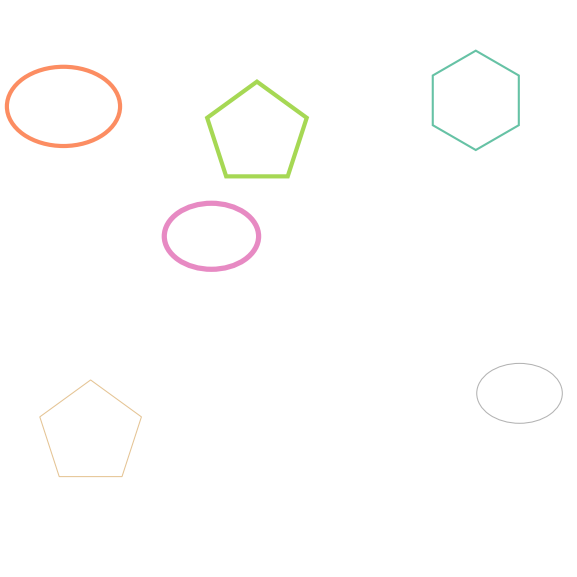[{"shape": "hexagon", "thickness": 1, "radius": 0.43, "center": [0.824, 0.825]}, {"shape": "oval", "thickness": 2, "radius": 0.49, "center": [0.11, 0.815]}, {"shape": "oval", "thickness": 2.5, "radius": 0.41, "center": [0.366, 0.59]}, {"shape": "pentagon", "thickness": 2, "radius": 0.45, "center": [0.445, 0.767]}, {"shape": "pentagon", "thickness": 0.5, "radius": 0.46, "center": [0.157, 0.249]}, {"shape": "oval", "thickness": 0.5, "radius": 0.37, "center": [0.9, 0.318]}]